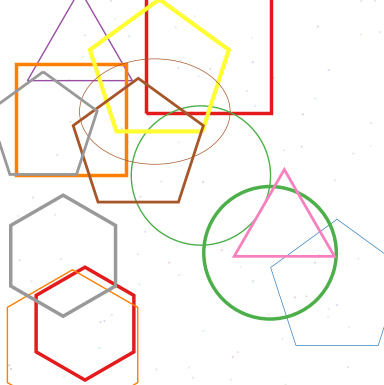[{"shape": "hexagon", "thickness": 2.5, "radius": 0.73, "center": [0.221, 0.159]}, {"shape": "square", "thickness": 2.5, "radius": 0.82, "center": [0.542, 0.869]}, {"shape": "pentagon", "thickness": 0.5, "radius": 0.91, "center": [0.875, 0.249]}, {"shape": "circle", "thickness": 1, "radius": 0.9, "center": [0.522, 0.544]}, {"shape": "circle", "thickness": 2.5, "radius": 0.86, "center": [0.701, 0.343]}, {"shape": "triangle", "thickness": 1, "radius": 0.79, "center": [0.207, 0.869]}, {"shape": "square", "thickness": 2.5, "radius": 0.72, "center": [0.185, 0.69]}, {"shape": "hexagon", "thickness": 1, "radius": 0.98, "center": [0.188, 0.104]}, {"shape": "pentagon", "thickness": 3, "radius": 0.95, "center": [0.414, 0.812]}, {"shape": "pentagon", "thickness": 2, "radius": 0.89, "center": [0.359, 0.619]}, {"shape": "oval", "thickness": 0.5, "radius": 0.98, "center": [0.402, 0.71]}, {"shape": "triangle", "thickness": 2, "radius": 0.75, "center": [0.738, 0.409]}, {"shape": "pentagon", "thickness": 2, "radius": 0.74, "center": [0.112, 0.666]}, {"shape": "hexagon", "thickness": 2.5, "radius": 0.79, "center": [0.164, 0.336]}]